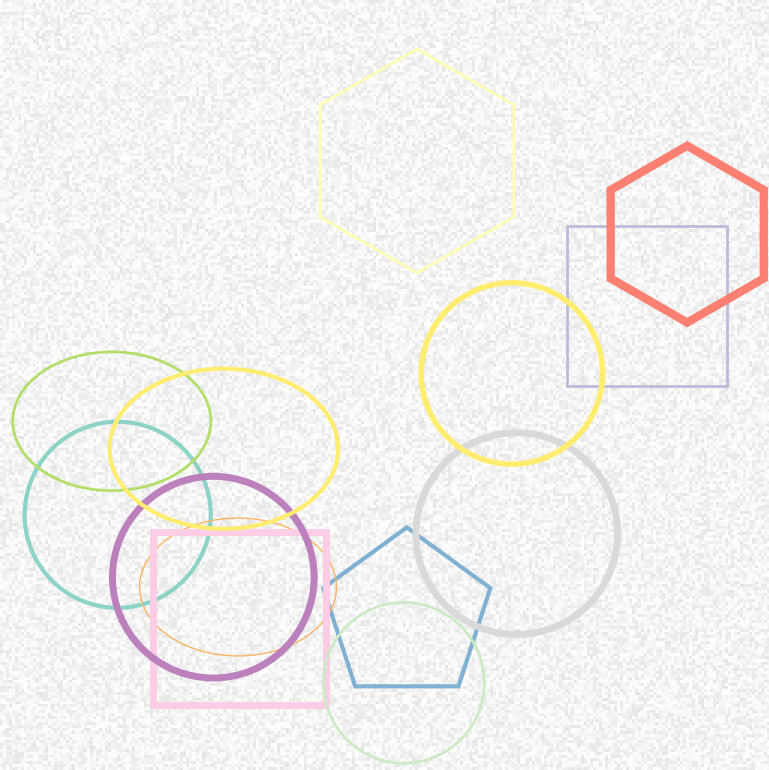[{"shape": "circle", "thickness": 1.5, "radius": 0.6, "center": [0.153, 0.331]}, {"shape": "hexagon", "thickness": 1, "radius": 0.73, "center": [0.542, 0.791]}, {"shape": "square", "thickness": 1, "radius": 0.52, "center": [0.84, 0.602]}, {"shape": "hexagon", "thickness": 3, "radius": 0.57, "center": [0.892, 0.696]}, {"shape": "pentagon", "thickness": 1.5, "radius": 0.57, "center": [0.528, 0.201]}, {"shape": "oval", "thickness": 0.5, "radius": 0.64, "center": [0.309, 0.238]}, {"shape": "oval", "thickness": 1, "radius": 0.64, "center": [0.145, 0.453]}, {"shape": "square", "thickness": 2.5, "radius": 0.56, "center": [0.311, 0.197]}, {"shape": "circle", "thickness": 2.5, "radius": 0.65, "center": [0.671, 0.307]}, {"shape": "circle", "thickness": 2.5, "radius": 0.65, "center": [0.277, 0.25]}, {"shape": "circle", "thickness": 1, "radius": 0.52, "center": [0.524, 0.113]}, {"shape": "circle", "thickness": 2, "radius": 0.59, "center": [0.665, 0.515]}, {"shape": "oval", "thickness": 1.5, "radius": 0.74, "center": [0.291, 0.417]}]